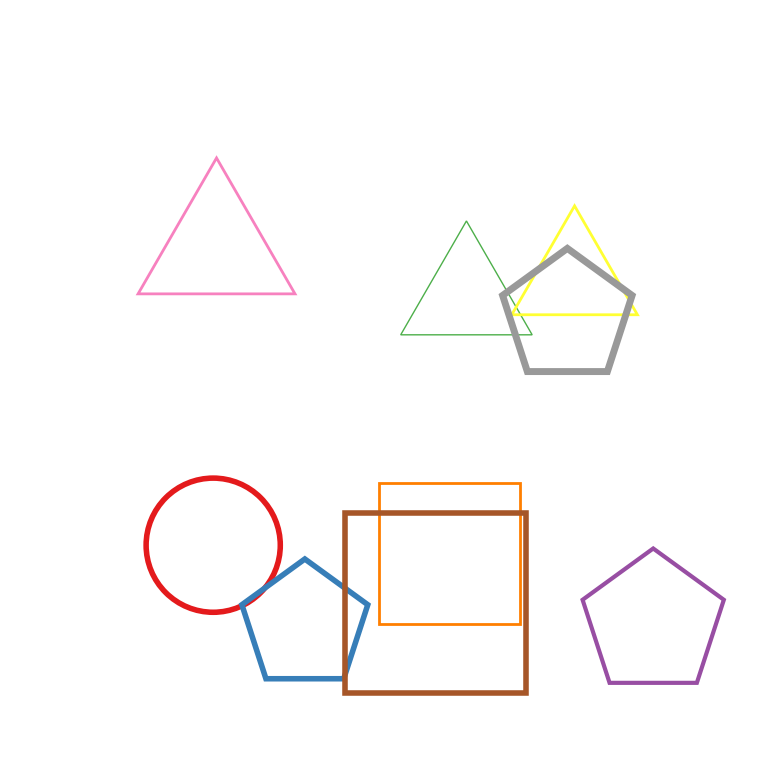[{"shape": "circle", "thickness": 2, "radius": 0.44, "center": [0.277, 0.292]}, {"shape": "pentagon", "thickness": 2, "radius": 0.43, "center": [0.396, 0.188]}, {"shape": "triangle", "thickness": 0.5, "radius": 0.49, "center": [0.606, 0.614]}, {"shape": "pentagon", "thickness": 1.5, "radius": 0.48, "center": [0.848, 0.191]}, {"shape": "square", "thickness": 1, "radius": 0.46, "center": [0.584, 0.281]}, {"shape": "triangle", "thickness": 1, "radius": 0.47, "center": [0.746, 0.638]}, {"shape": "square", "thickness": 2, "radius": 0.59, "center": [0.566, 0.217]}, {"shape": "triangle", "thickness": 1, "radius": 0.59, "center": [0.281, 0.677]}, {"shape": "pentagon", "thickness": 2.5, "radius": 0.44, "center": [0.737, 0.589]}]